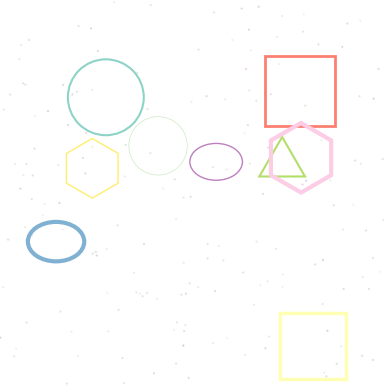[{"shape": "circle", "thickness": 1.5, "radius": 0.49, "center": [0.275, 0.747]}, {"shape": "square", "thickness": 2.5, "radius": 0.43, "center": [0.812, 0.101]}, {"shape": "square", "thickness": 2, "radius": 0.45, "center": [0.779, 0.764]}, {"shape": "oval", "thickness": 3, "radius": 0.37, "center": [0.146, 0.372]}, {"shape": "triangle", "thickness": 1.5, "radius": 0.34, "center": [0.733, 0.576]}, {"shape": "hexagon", "thickness": 3, "radius": 0.45, "center": [0.782, 0.59]}, {"shape": "oval", "thickness": 1, "radius": 0.34, "center": [0.561, 0.58]}, {"shape": "circle", "thickness": 0.5, "radius": 0.38, "center": [0.411, 0.621]}, {"shape": "hexagon", "thickness": 1, "radius": 0.39, "center": [0.24, 0.563]}]